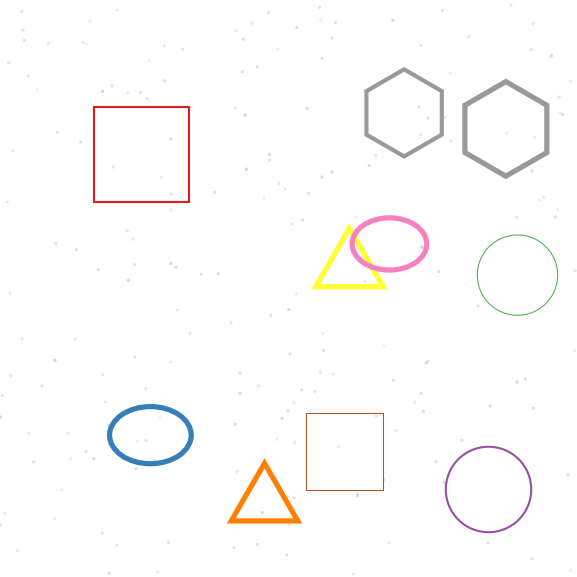[{"shape": "square", "thickness": 1, "radius": 0.41, "center": [0.244, 0.732]}, {"shape": "oval", "thickness": 2.5, "radius": 0.35, "center": [0.26, 0.246]}, {"shape": "circle", "thickness": 0.5, "radius": 0.35, "center": [0.896, 0.523]}, {"shape": "circle", "thickness": 1, "radius": 0.37, "center": [0.846, 0.152]}, {"shape": "triangle", "thickness": 2.5, "radius": 0.33, "center": [0.458, 0.13]}, {"shape": "triangle", "thickness": 2.5, "radius": 0.34, "center": [0.605, 0.536]}, {"shape": "square", "thickness": 0.5, "radius": 0.33, "center": [0.597, 0.218]}, {"shape": "oval", "thickness": 2.5, "radius": 0.32, "center": [0.674, 0.577]}, {"shape": "hexagon", "thickness": 2.5, "radius": 0.41, "center": [0.876, 0.776]}, {"shape": "hexagon", "thickness": 2, "radius": 0.38, "center": [0.7, 0.804]}]